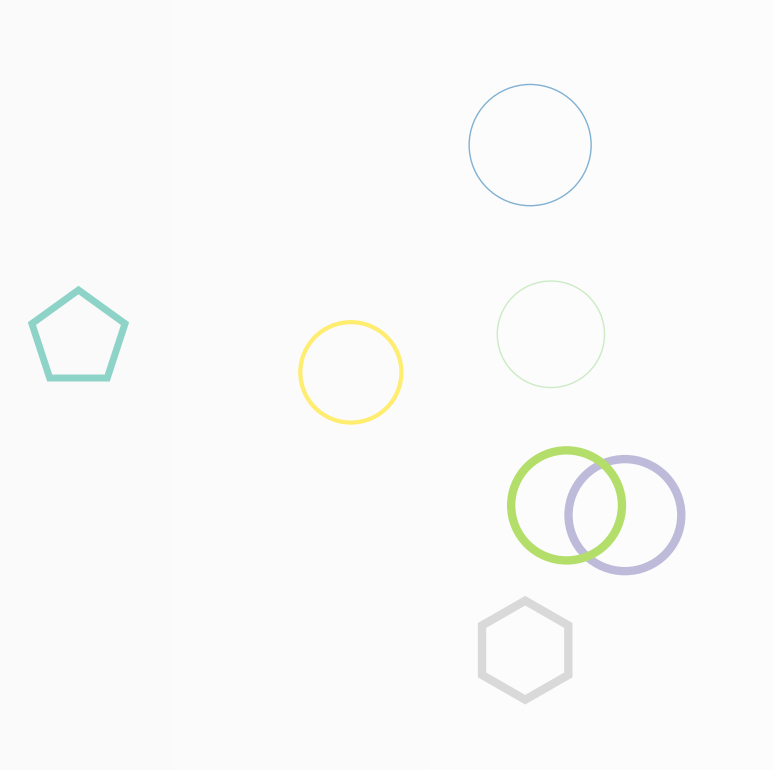[{"shape": "pentagon", "thickness": 2.5, "radius": 0.32, "center": [0.101, 0.56]}, {"shape": "circle", "thickness": 3, "radius": 0.36, "center": [0.806, 0.331]}, {"shape": "circle", "thickness": 0.5, "radius": 0.39, "center": [0.684, 0.812]}, {"shape": "circle", "thickness": 3, "radius": 0.36, "center": [0.731, 0.344]}, {"shape": "hexagon", "thickness": 3, "radius": 0.32, "center": [0.678, 0.156]}, {"shape": "circle", "thickness": 0.5, "radius": 0.35, "center": [0.711, 0.566]}, {"shape": "circle", "thickness": 1.5, "radius": 0.33, "center": [0.453, 0.516]}]